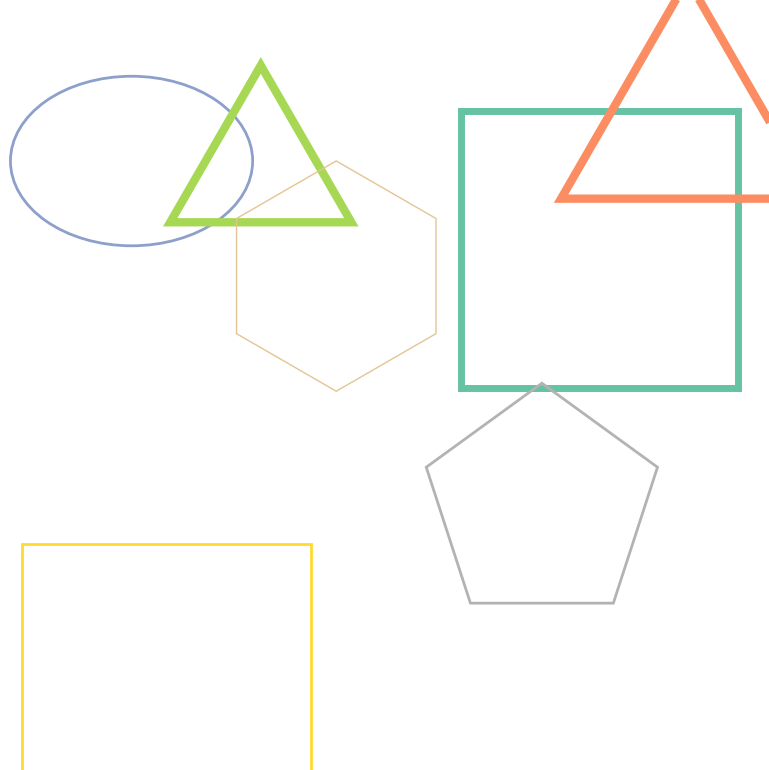[{"shape": "square", "thickness": 2.5, "radius": 0.9, "center": [0.779, 0.676]}, {"shape": "triangle", "thickness": 3, "radius": 0.95, "center": [0.893, 0.837]}, {"shape": "oval", "thickness": 1, "radius": 0.79, "center": [0.171, 0.791]}, {"shape": "triangle", "thickness": 3, "radius": 0.68, "center": [0.339, 0.779]}, {"shape": "square", "thickness": 1, "radius": 0.94, "center": [0.216, 0.106]}, {"shape": "hexagon", "thickness": 0.5, "radius": 0.75, "center": [0.437, 0.641]}, {"shape": "pentagon", "thickness": 1, "radius": 0.79, "center": [0.704, 0.344]}]